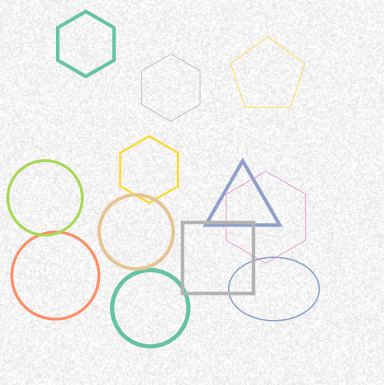[{"shape": "circle", "thickness": 3, "radius": 0.5, "center": [0.39, 0.199]}, {"shape": "hexagon", "thickness": 2.5, "radius": 0.42, "center": [0.223, 0.886]}, {"shape": "circle", "thickness": 2, "radius": 0.57, "center": [0.144, 0.284]}, {"shape": "oval", "thickness": 1, "radius": 0.59, "center": [0.712, 0.249]}, {"shape": "triangle", "thickness": 2.5, "radius": 0.56, "center": [0.63, 0.471]}, {"shape": "hexagon", "thickness": 0.5, "radius": 0.6, "center": [0.691, 0.436]}, {"shape": "circle", "thickness": 2, "radius": 0.48, "center": [0.117, 0.486]}, {"shape": "pentagon", "thickness": 0.5, "radius": 0.51, "center": [0.695, 0.803]}, {"shape": "hexagon", "thickness": 1.5, "radius": 0.43, "center": [0.387, 0.56]}, {"shape": "circle", "thickness": 2.5, "radius": 0.48, "center": [0.354, 0.398]}, {"shape": "hexagon", "thickness": 0.5, "radius": 0.44, "center": [0.444, 0.772]}, {"shape": "square", "thickness": 2.5, "radius": 0.46, "center": [0.565, 0.331]}]